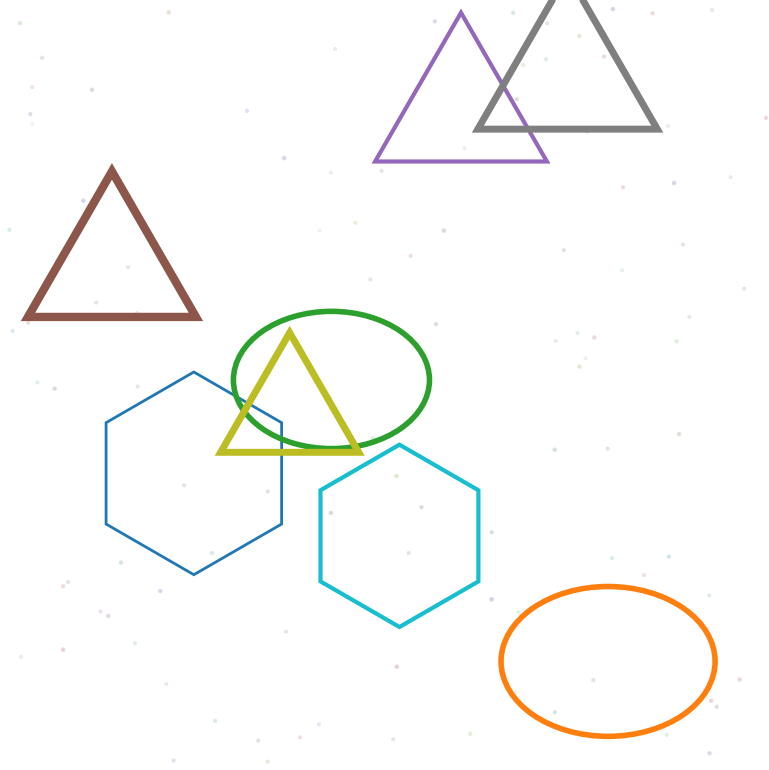[{"shape": "hexagon", "thickness": 1, "radius": 0.66, "center": [0.252, 0.385]}, {"shape": "oval", "thickness": 2, "radius": 0.69, "center": [0.79, 0.141]}, {"shape": "oval", "thickness": 2, "radius": 0.64, "center": [0.43, 0.507]}, {"shape": "triangle", "thickness": 1.5, "radius": 0.64, "center": [0.599, 0.855]}, {"shape": "triangle", "thickness": 3, "radius": 0.63, "center": [0.145, 0.651]}, {"shape": "triangle", "thickness": 2.5, "radius": 0.67, "center": [0.737, 0.9]}, {"shape": "triangle", "thickness": 2.5, "radius": 0.52, "center": [0.376, 0.464]}, {"shape": "hexagon", "thickness": 1.5, "radius": 0.59, "center": [0.519, 0.304]}]